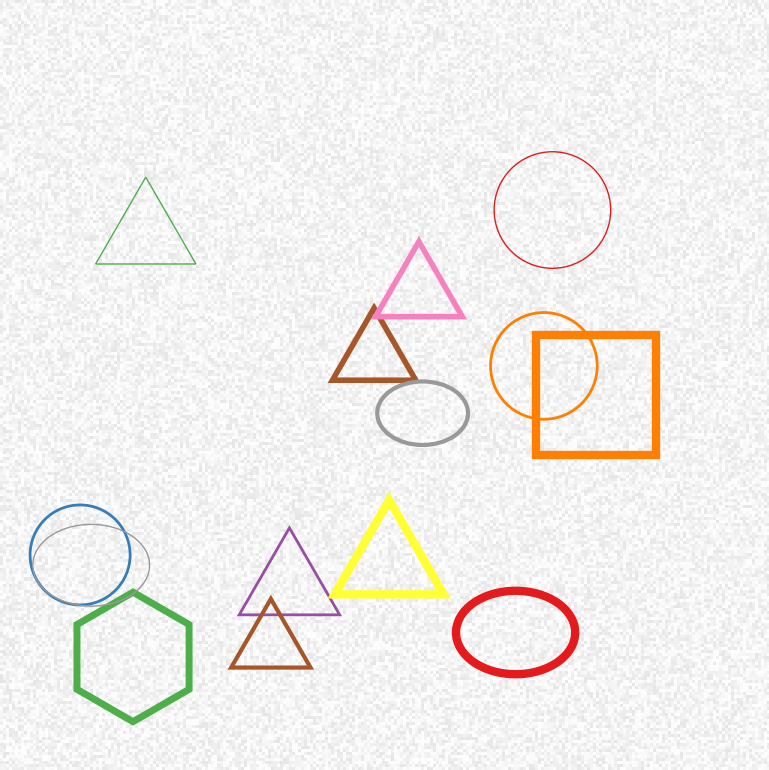[{"shape": "circle", "thickness": 0.5, "radius": 0.38, "center": [0.717, 0.727]}, {"shape": "oval", "thickness": 3, "radius": 0.39, "center": [0.67, 0.179]}, {"shape": "circle", "thickness": 1, "radius": 0.32, "center": [0.104, 0.279]}, {"shape": "triangle", "thickness": 0.5, "radius": 0.38, "center": [0.189, 0.695]}, {"shape": "hexagon", "thickness": 2.5, "radius": 0.42, "center": [0.173, 0.147]}, {"shape": "triangle", "thickness": 1, "radius": 0.38, "center": [0.376, 0.239]}, {"shape": "circle", "thickness": 1, "radius": 0.35, "center": [0.706, 0.525]}, {"shape": "square", "thickness": 3, "radius": 0.39, "center": [0.774, 0.487]}, {"shape": "triangle", "thickness": 3, "radius": 0.41, "center": [0.505, 0.269]}, {"shape": "triangle", "thickness": 2, "radius": 0.31, "center": [0.486, 0.537]}, {"shape": "triangle", "thickness": 1.5, "radius": 0.3, "center": [0.352, 0.163]}, {"shape": "triangle", "thickness": 2, "radius": 0.32, "center": [0.544, 0.621]}, {"shape": "oval", "thickness": 0.5, "radius": 0.38, "center": [0.118, 0.266]}, {"shape": "oval", "thickness": 1.5, "radius": 0.29, "center": [0.549, 0.463]}]